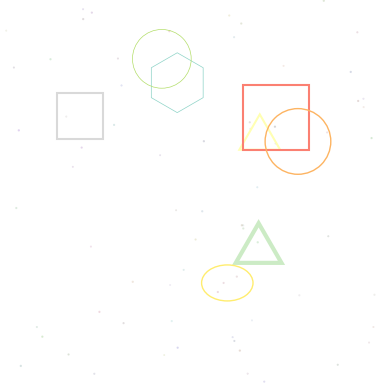[{"shape": "hexagon", "thickness": 0.5, "radius": 0.39, "center": [0.46, 0.785]}, {"shape": "triangle", "thickness": 1.5, "radius": 0.31, "center": [0.675, 0.642]}, {"shape": "square", "thickness": 1.5, "radius": 0.43, "center": [0.717, 0.695]}, {"shape": "circle", "thickness": 1, "radius": 0.43, "center": [0.774, 0.633]}, {"shape": "circle", "thickness": 0.5, "radius": 0.38, "center": [0.42, 0.847]}, {"shape": "square", "thickness": 1.5, "radius": 0.3, "center": [0.207, 0.699]}, {"shape": "triangle", "thickness": 3, "radius": 0.34, "center": [0.672, 0.352]}, {"shape": "oval", "thickness": 1, "radius": 0.33, "center": [0.59, 0.265]}]